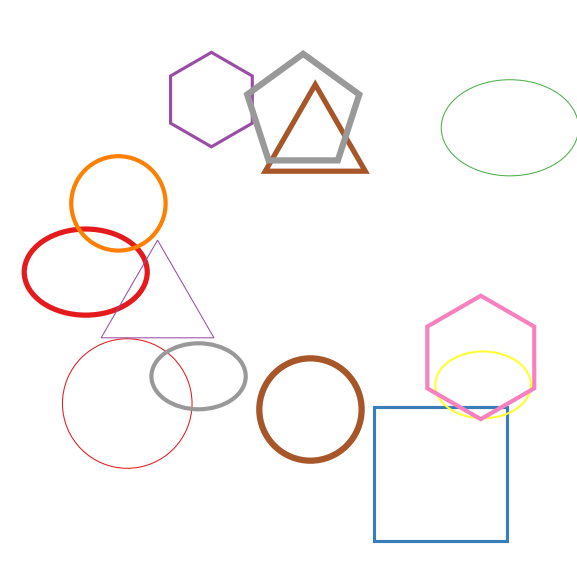[{"shape": "oval", "thickness": 2.5, "radius": 0.53, "center": [0.148, 0.528]}, {"shape": "circle", "thickness": 0.5, "radius": 0.56, "center": [0.22, 0.3]}, {"shape": "square", "thickness": 1.5, "radius": 0.58, "center": [0.763, 0.179]}, {"shape": "oval", "thickness": 0.5, "radius": 0.59, "center": [0.883, 0.778]}, {"shape": "hexagon", "thickness": 1.5, "radius": 0.41, "center": [0.366, 0.827]}, {"shape": "triangle", "thickness": 0.5, "radius": 0.56, "center": [0.273, 0.471]}, {"shape": "circle", "thickness": 2, "radius": 0.41, "center": [0.205, 0.647]}, {"shape": "oval", "thickness": 1, "radius": 0.41, "center": [0.836, 0.333]}, {"shape": "triangle", "thickness": 2.5, "radius": 0.5, "center": [0.546, 0.753]}, {"shape": "circle", "thickness": 3, "radius": 0.44, "center": [0.538, 0.29]}, {"shape": "hexagon", "thickness": 2, "radius": 0.53, "center": [0.833, 0.38]}, {"shape": "pentagon", "thickness": 3, "radius": 0.51, "center": [0.525, 0.804]}, {"shape": "oval", "thickness": 2, "radius": 0.41, "center": [0.344, 0.348]}]